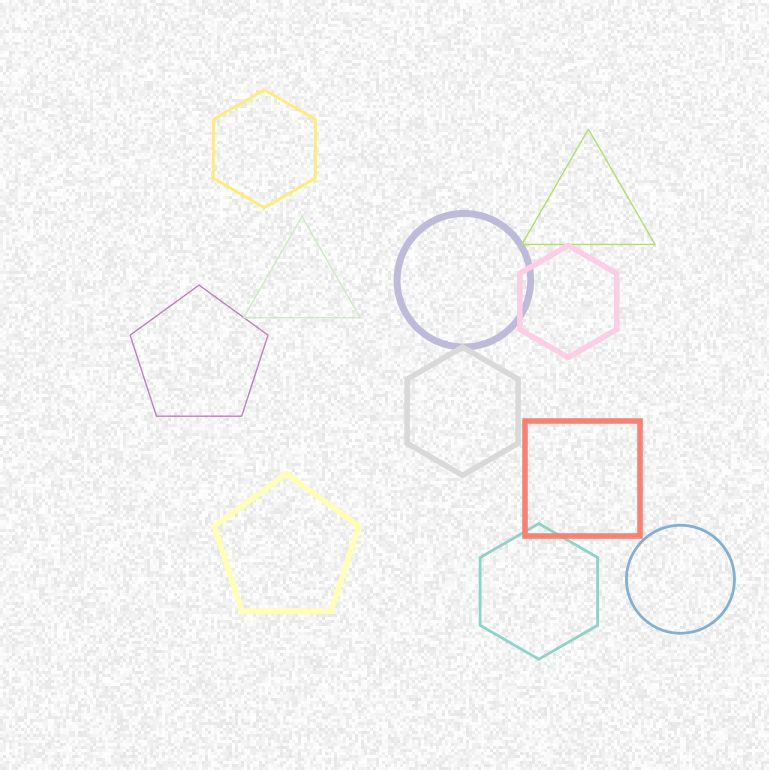[{"shape": "hexagon", "thickness": 1, "radius": 0.44, "center": [0.7, 0.232]}, {"shape": "pentagon", "thickness": 2, "radius": 0.49, "center": [0.372, 0.286]}, {"shape": "circle", "thickness": 2.5, "radius": 0.43, "center": [0.602, 0.636]}, {"shape": "square", "thickness": 2, "radius": 0.37, "center": [0.757, 0.379]}, {"shape": "circle", "thickness": 1, "radius": 0.35, "center": [0.884, 0.248]}, {"shape": "triangle", "thickness": 0.5, "radius": 0.5, "center": [0.764, 0.732]}, {"shape": "hexagon", "thickness": 2, "radius": 0.36, "center": [0.738, 0.609]}, {"shape": "hexagon", "thickness": 2, "radius": 0.42, "center": [0.601, 0.466]}, {"shape": "pentagon", "thickness": 0.5, "radius": 0.47, "center": [0.259, 0.536]}, {"shape": "triangle", "thickness": 0.5, "radius": 0.44, "center": [0.392, 0.631]}, {"shape": "hexagon", "thickness": 1, "radius": 0.38, "center": [0.343, 0.807]}]